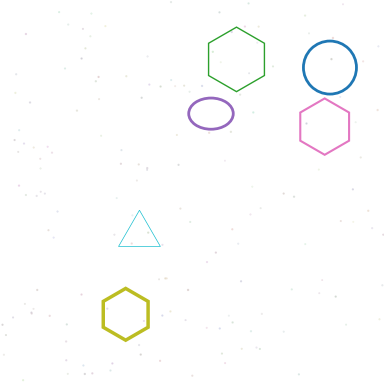[{"shape": "circle", "thickness": 2, "radius": 0.34, "center": [0.857, 0.825]}, {"shape": "hexagon", "thickness": 1, "radius": 0.42, "center": [0.614, 0.846]}, {"shape": "oval", "thickness": 2, "radius": 0.29, "center": [0.548, 0.705]}, {"shape": "hexagon", "thickness": 1.5, "radius": 0.37, "center": [0.843, 0.671]}, {"shape": "hexagon", "thickness": 2.5, "radius": 0.34, "center": [0.326, 0.184]}, {"shape": "triangle", "thickness": 0.5, "radius": 0.31, "center": [0.362, 0.391]}]